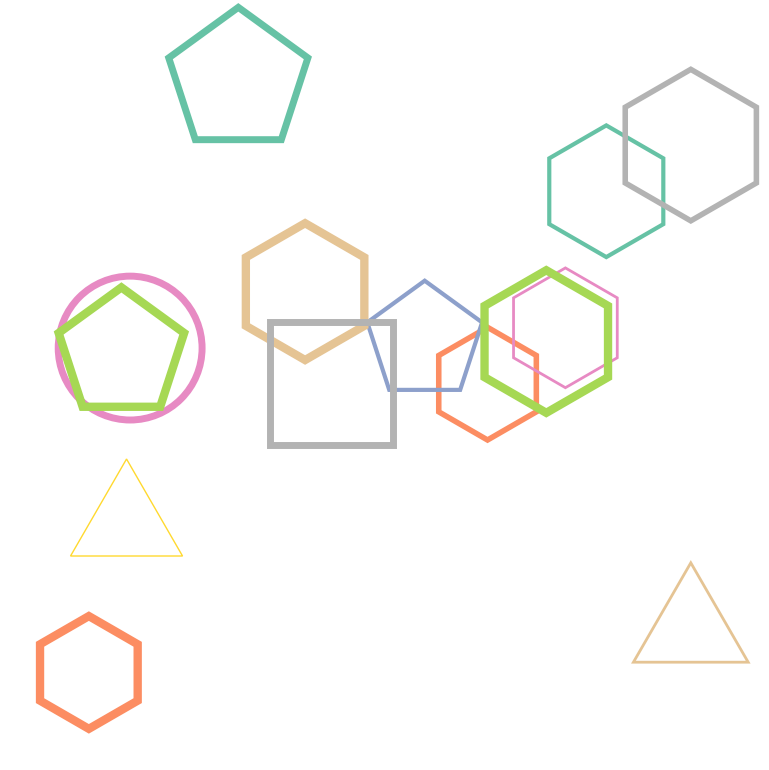[{"shape": "hexagon", "thickness": 1.5, "radius": 0.43, "center": [0.787, 0.752]}, {"shape": "pentagon", "thickness": 2.5, "radius": 0.47, "center": [0.309, 0.895]}, {"shape": "hexagon", "thickness": 2, "radius": 0.37, "center": [0.633, 0.502]}, {"shape": "hexagon", "thickness": 3, "radius": 0.37, "center": [0.115, 0.127]}, {"shape": "pentagon", "thickness": 1.5, "radius": 0.39, "center": [0.552, 0.557]}, {"shape": "circle", "thickness": 2.5, "radius": 0.47, "center": [0.169, 0.548]}, {"shape": "hexagon", "thickness": 1, "radius": 0.39, "center": [0.734, 0.574]}, {"shape": "hexagon", "thickness": 3, "radius": 0.46, "center": [0.709, 0.556]}, {"shape": "pentagon", "thickness": 3, "radius": 0.43, "center": [0.158, 0.541]}, {"shape": "triangle", "thickness": 0.5, "radius": 0.42, "center": [0.164, 0.32]}, {"shape": "hexagon", "thickness": 3, "radius": 0.44, "center": [0.396, 0.621]}, {"shape": "triangle", "thickness": 1, "radius": 0.43, "center": [0.897, 0.183]}, {"shape": "hexagon", "thickness": 2, "radius": 0.49, "center": [0.897, 0.812]}, {"shape": "square", "thickness": 2.5, "radius": 0.4, "center": [0.43, 0.502]}]